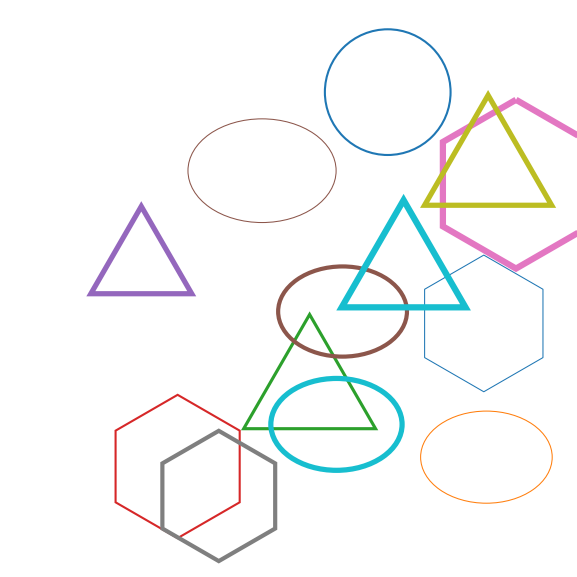[{"shape": "circle", "thickness": 1, "radius": 0.54, "center": [0.671, 0.84]}, {"shape": "hexagon", "thickness": 0.5, "radius": 0.59, "center": [0.838, 0.439]}, {"shape": "oval", "thickness": 0.5, "radius": 0.57, "center": [0.842, 0.208]}, {"shape": "triangle", "thickness": 1.5, "radius": 0.66, "center": [0.536, 0.323]}, {"shape": "hexagon", "thickness": 1, "radius": 0.62, "center": [0.308, 0.191]}, {"shape": "triangle", "thickness": 2.5, "radius": 0.5, "center": [0.245, 0.541]}, {"shape": "oval", "thickness": 2, "radius": 0.56, "center": [0.593, 0.46]}, {"shape": "oval", "thickness": 0.5, "radius": 0.64, "center": [0.454, 0.704]}, {"shape": "hexagon", "thickness": 3, "radius": 0.73, "center": [0.893, 0.68]}, {"shape": "hexagon", "thickness": 2, "radius": 0.56, "center": [0.379, 0.14]}, {"shape": "triangle", "thickness": 2.5, "radius": 0.64, "center": [0.845, 0.707]}, {"shape": "triangle", "thickness": 3, "radius": 0.62, "center": [0.699, 0.529]}, {"shape": "oval", "thickness": 2.5, "radius": 0.57, "center": [0.583, 0.264]}]